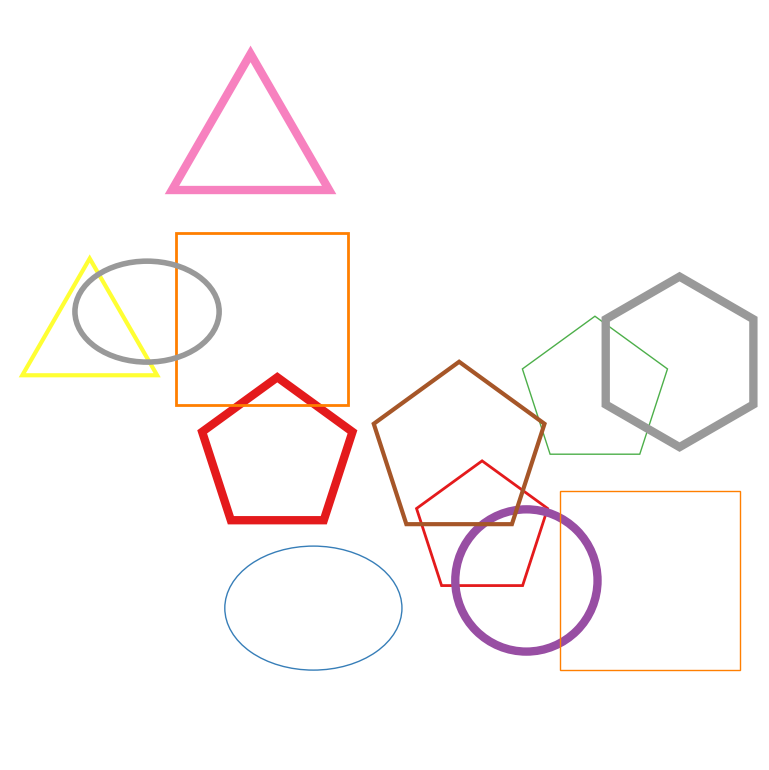[{"shape": "pentagon", "thickness": 1, "radius": 0.45, "center": [0.626, 0.312]}, {"shape": "pentagon", "thickness": 3, "radius": 0.51, "center": [0.36, 0.407]}, {"shape": "oval", "thickness": 0.5, "radius": 0.58, "center": [0.407, 0.21]}, {"shape": "pentagon", "thickness": 0.5, "radius": 0.5, "center": [0.773, 0.49]}, {"shape": "circle", "thickness": 3, "radius": 0.46, "center": [0.684, 0.246]}, {"shape": "square", "thickness": 1, "radius": 0.56, "center": [0.34, 0.586]}, {"shape": "square", "thickness": 0.5, "radius": 0.58, "center": [0.844, 0.246]}, {"shape": "triangle", "thickness": 1.5, "radius": 0.51, "center": [0.117, 0.563]}, {"shape": "pentagon", "thickness": 1.5, "radius": 0.58, "center": [0.596, 0.414]}, {"shape": "triangle", "thickness": 3, "radius": 0.59, "center": [0.325, 0.812]}, {"shape": "hexagon", "thickness": 3, "radius": 0.55, "center": [0.883, 0.53]}, {"shape": "oval", "thickness": 2, "radius": 0.47, "center": [0.191, 0.595]}]